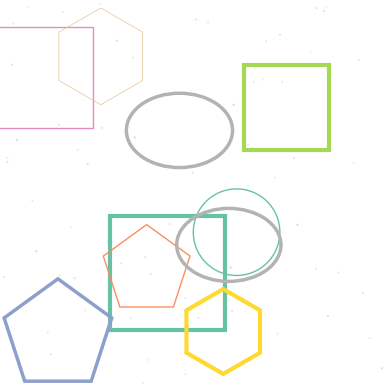[{"shape": "square", "thickness": 3, "radius": 0.74, "center": [0.435, 0.291]}, {"shape": "circle", "thickness": 1, "radius": 0.56, "center": [0.614, 0.397]}, {"shape": "pentagon", "thickness": 1, "radius": 0.59, "center": [0.381, 0.298]}, {"shape": "pentagon", "thickness": 2.5, "radius": 0.73, "center": [0.15, 0.129]}, {"shape": "square", "thickness": 1, "radius": 0.66, "center": [0.11, 0.798]}, {"shape": "square", "thickness": 3, "radius": 0.55, "center": [0.744, 0.72]}, {"shape": "hexagon", "thickness": 3, "radius": 0.55, "center": [0.58, 0.139]}, {"shape": "hexagon", "thickness": 0.5, "radius": 0.63, "center": [0.262, 0.854]}, {"shape": "oval", "thickness": 2.5, "radius": 0.68, "center": [0.594, 0.364]}, {"shape": "oval", "thickness": 2.5, "radius": 0.69, "center": [0.466, 0.661]}]